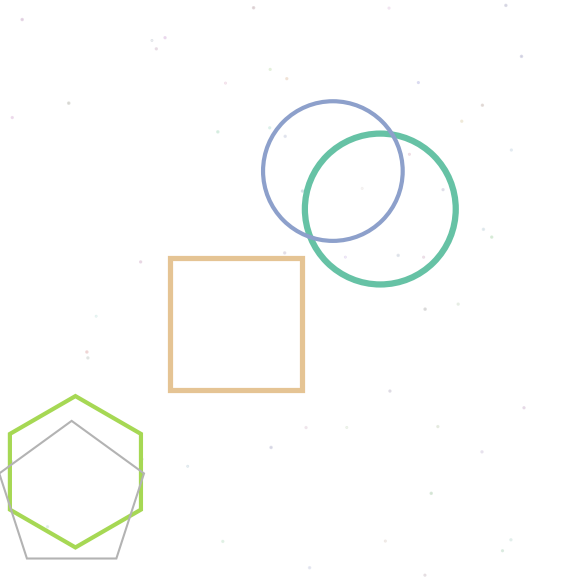[{"shape": "circle", "thickness": 3, "radius": 0.65, "center": [0.659, 0.637]}, {"shape": "circle", "thickness": 2, "radius": 0.6, "center": [0.576, 0.703]}, {"shape": "hexagon", "thickness": 2, "radius": 0.66, "center": [0.131, 0.182]}, {"shape": "square", "thickness": 2.5, "radius": 0.57, "center": [0.409, 0.438]}, {"shape": "pentagon", "thickness": 1, "radius": 0.66, "center": [0.124, 0.139]}]